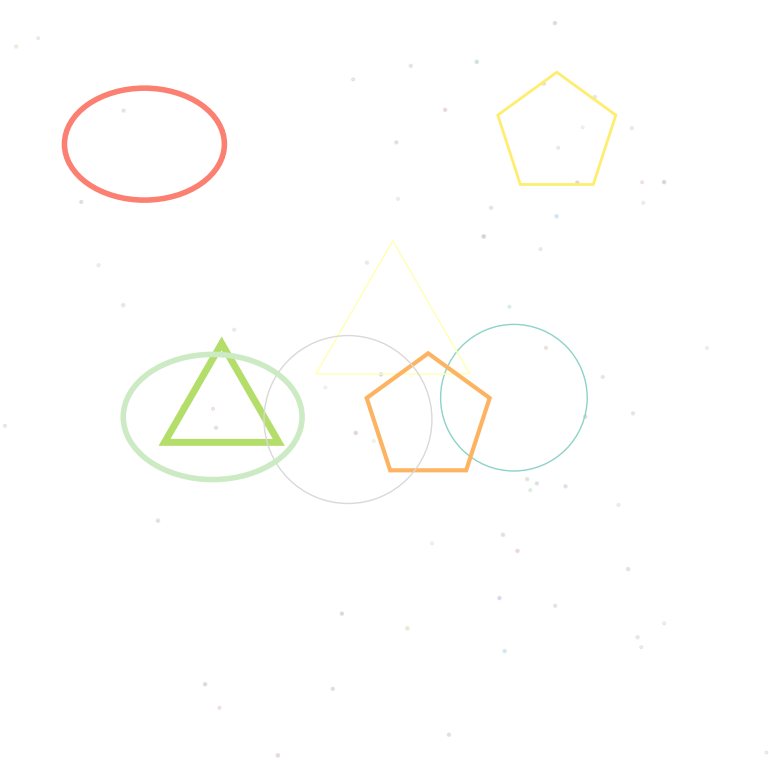[{"shape": "circle", "thickness": 0.5, "radius": 0.48, "center": [0.667, 0.484]}, {"shape": "triangle", "thickness": 0.5, "radius": 0.58, "center": [0.51, 0.572]}, {"shape": "oval", "thickness": 2, "radius": 0.52, "center": [0.188, 0.813]}, {"shape": "pentagon", "thickness": 1.5, "radius": 0.42, "center": [0.556, 0.457]}, {"shape": "triangle", "thickness": 2.5, "radius": 0.43, "center": [0.288, 0.468]}, {"shape": "circle", "thickness": 0.5, "radius": 0.55, "center": [0.452, 0.455]}, {"shape": "oval", "thickness": 2, "radius": 0.58, "center": [0.276, 0.458]}, {"shape": "pentagon", "thickness": 1, "radius": 0.4, "center": [0.723, 0.826]}]